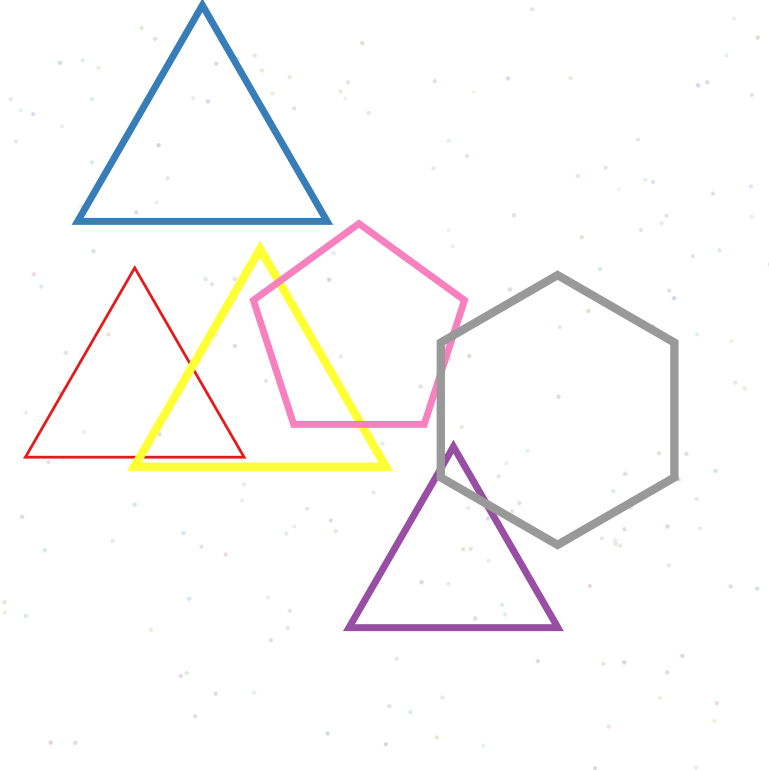[{"shape": "triangle", "thickness": 1, "radius": 0.82, "center": [0.175, 0.488]}, {"shape": "triangle", "thickness": 2.5, "radius": 0.94, "center": [0.263, 0.806]}, {"shape": "triangle", "thickness": 2.5, "radius": 0.78, "center": [0.589, 0.263]}, {"shape": "triangle", "thickness": 3, "radius": 0.94, "center": [0.338, 0.488]}, {"shape": "pentagon", "thickness": 2.5, "radius": 0.72, "center": [0.466, 0.565]}, {"shape": "hexagon", "thickness": 3, "radius": 0.88, "center": [0.724, 0.468]}]